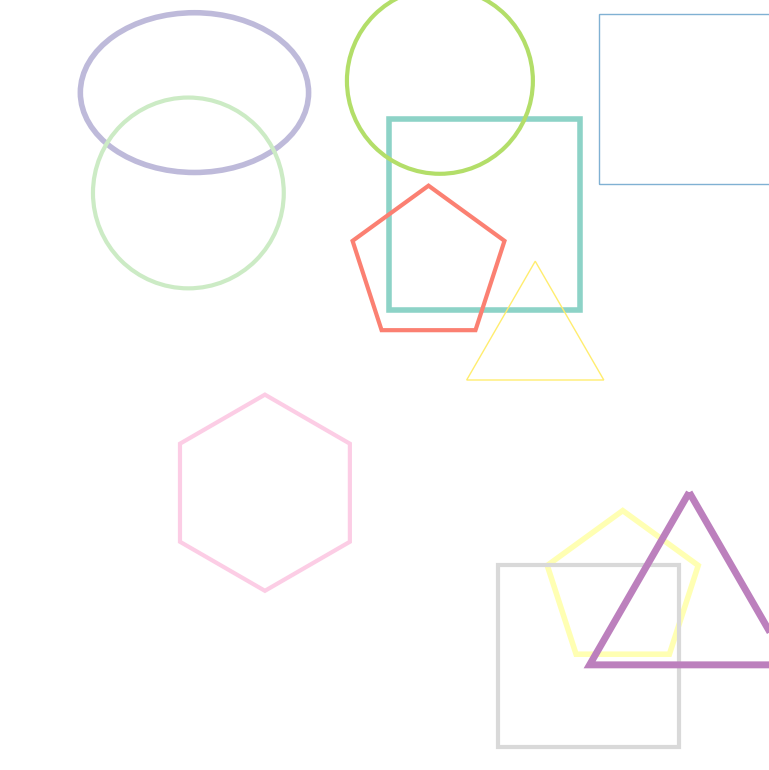[{"shape": "square", "thickness": 2, "radius": 0.62, "center": [0.629, 0.721]}, {"shape": "pentagon", "thickness": 2, "radius": 0.52, "center": [0.809, 0.234]}, {"shape": "oval", "thickness": 2, "radius": 0.74, "center": [0.253, 0.88]}, {"shape": "pentagon", "thickness": 1.5, "radius": 0.52, "center": [0.557, 0.655]}, {"shape": "square", "thickness": 0.5, "radius": 0.55, "center": [0.889, 0.871]}, {"shape": "circle", "thickness": 1.5, "radius": 0.6, "center": [0.571, 0.895]}, {"shape": "hexagon", "thickness": 1.5, "radius": 0.64, "center": [0.344, 0.36]}, {"shape": "square", "thickness": 1.5, "radius": 0.59, "center": [0.764, 0.148]}, {"shape": "triangle", "thickness": 2.5, "radius": 0.75, "center": [0.895, 0.211]}, {"shape": "circle", "thickness": 1.5, "radius": 0.62, "center": [0.245, 0.749]}, {"shape": "triangle", "thickness": 0.5, "radius": 0.51, "center": [0.695, 0.558]}]